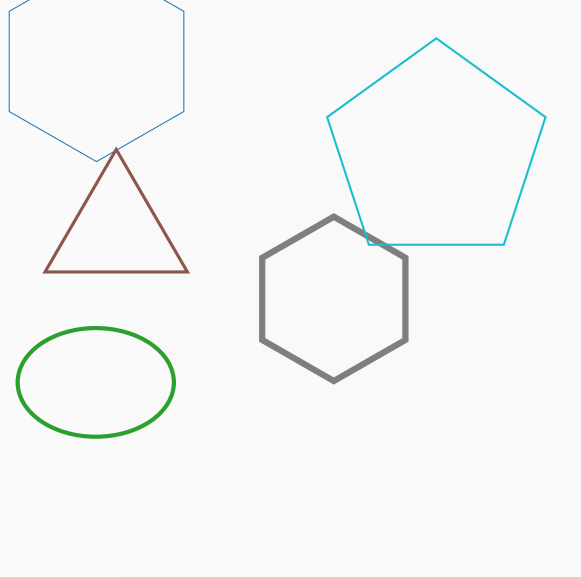[{"shape": "hexagon", "thickness": 0.5, "radius": 0.87, "center": [0.166, 0.893]}, {"shape": "oval", "thickness": 2, "radius": 0.67, "center": [0.165, 0.337]}, {"shape": "triangle", "thickness": 1.5, "radius": 0.71, "center": [0.2, 0.599]}, {"shape": "hexagon", "thickness": 3, "radius": 0.71, "center": [0.574, 0.482]}, {"shape": "pentagon", "thickness": 1, "radius": 0.99, "center": [0.751, 0.735]}]